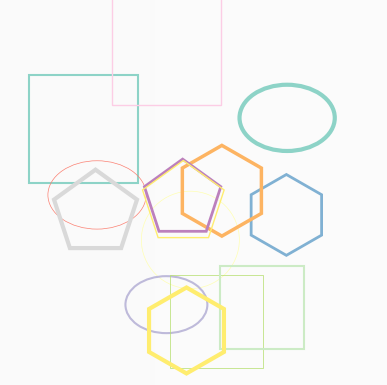[{"shape": "oval", "thickness": 3, "radius": 0.61, "center": [0.741, 0.694]}, {"shape": "square", "thickness": 1.5, "radius": 0.7, "center": [0.215, 0.666]}, {"shape": "circle", "thickness": 0.5, "radius": 0.63, "center": [0.491, 0.377]}, {"shape": "oval", "thickness": 1.5, "radius": 0.53, "center": [0.429, 0.209]}, {"shape": "oval", "thickness": 0.5, "radius": 0.63, "center": [0.25, 0.494]}, {"shape": "hexagon", "thickness": 2, "radius": 0.52, "center": [0.739, 0.442]}, {"shape": "hexagon", "thickness": 2.5, "radius": 0.59, "center": [0.573, 0.505]}, {"shape": "square", "thickness": 0.5, "radius": 0.6, "center": [0.558, 0.165]}, {"shape": "square", "thickness": 1, "radius": 0.7, "center": [0.43, 0.866]}, {"shape": "pentagon", "thickness": 3, "radius": 0.56, "center": [0.246, 0.447]}, {"shape": "pentagon", "thickness": 2, "radius": 0.52, "center": [0.471, 0.483]}, {"shape": "square", "thickness": 1.5, "radius": 0.54, "center": [0.676, 0.201]}, {"shape": "hexagon", "thickness": 3, "radius": 0.56, "center": [0.481, 0.142]}, {"shape": "pentagon", "thickness": 1, "radius": 0.55, "center": [0.473, 0.472]}]